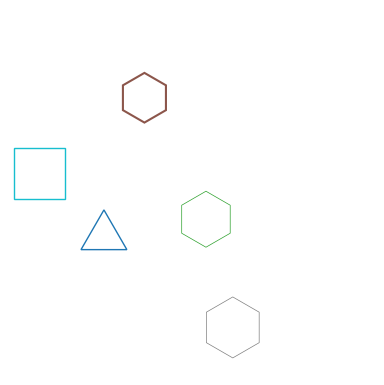[{"shape": "triangle", "thickness": 1, "radius": 0.34, "center": [0.27, 0.386]}, {"shape": "hexagon", "thickness": 0.5, "radius": 0.36, "center": [0.535, 0.431]}, {"shape": "hexagon", "thickness": 1.5, "radius": 0.32, "center": [0.375, 0.746]}, {"shape": "hexagon", "thickness": 0.5, "radius": 0.4, "center": [0.605, 0.15]}, {"shape": "square", "thickness": 1, "radius": 0.33, "center": [0.104, 0.55]}]